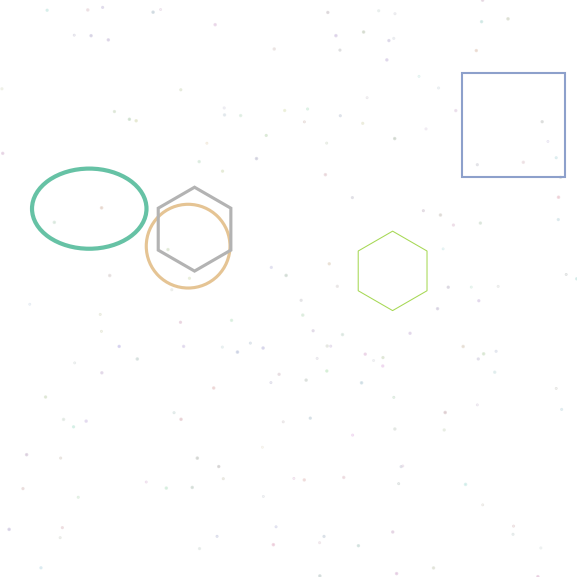[{"shape": "oval", "thickness": 2, "radius": 0.5, "center": [0.155, 0.638]}, {"shape": "square", "thickness": 1, "radius": 0.45, "center": [0.889, 0.783]}, {"shape": "hexagon", "thickness": 0.5, "radius": 0.34, "center": [0.68, 0.53]}, {"shape": "circle", "thickness": 1.5, "radius": 0.36, "center": [0.326, 0.573]}, {"shape": "hexagon", "thickness": 1.5, "radius": 0.36, "center": [0.337, 0.602]}]